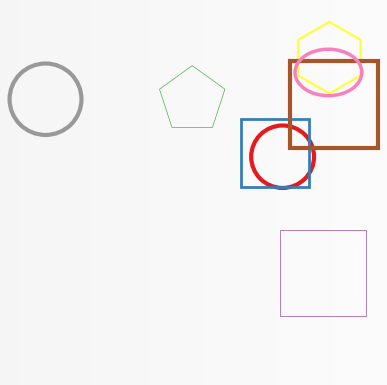[{"shape": "circle", "thickness": 3, "radius": 0.41, "center": [0.729, 0.593]}, {"shape": "square", "thickness": 2, "radius": 0.44, "center": [0.71, 0.602]}, {"shape": "pentagon", "thickness": 0.5, "radius": 0.44, "center": [0.496, 0.741]}, {"shape": "square", "thickness": 0.5, "radius": 0.56, "center": [0.834, 0.292]}, {"shape": "hexagon", "thickness": 1.5, "radius": 0.46, "center": [0.85, 0.85]}, {"shape": "square", "thickness": 3, "radius": 0.56, "center": [0.862, 0.729]}, {"shape": "oval", "thickness": 2.5, "radius": 0.43, "center": [0.848, 0.812]}, {"shape": "circle", "thickness": 3, "radius": 0.46, "center": [0.117, 0.742]}]